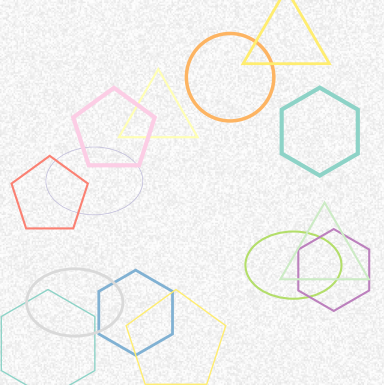[{"shape": "hexagon", "thickness": 3, "radius": 0.57, "center": [0.83, 0.658]}, {"shape": "hexagon", "thickness": 1, "radius": 0.7, "center": [0.125, 0.108]}, {"shape": "triangle", "thickness": 1.5, "radius": 0.59, "center": [0.411, 0.703]}, {"shape": "oval", "thickness": 0.5, "radius": 0.63, "center": [0.245, 0.53]}, {"shape": "pentagon", "thickness": 1.5, "radius": 0.52, "center": [0.129, 0.491]}, {"shape": "hexagon", "thickness": 2, "radius": 0.55, "center": [0.352, 0.188]}, {"shape": "circle", "thickness": 2.5, "radius": 0.57, "center": [0.598, 0.799]}, {"shape": "oval", "thickness": 1.5, "radius": 0.62, "center": [0.762, 0.311]}, {"shape": "pentagon", "thickness": 3, "radius": 0.56, "center": [0.296, 0.661]}, {"shape": "oval", "thickness": 2, "radius": 0.62, "center": [0.194, 0.214]}, {"shape": "hexagon", "thickness": 1.5, "radius": 0.53, "center": [0.867, 0.299]}, {"shape": "triangle", "thickness": 1.5, "radius": 0.66, "center": [0.843, 0.341]}, {"shape": "pentagon", "thickness": 1, "radius": 0.68, "center": [0.457, 0.112]}, {"shape": "triangle", "thickness": 2, "radius": 0.65, "center": [0.744, 0.899]}]